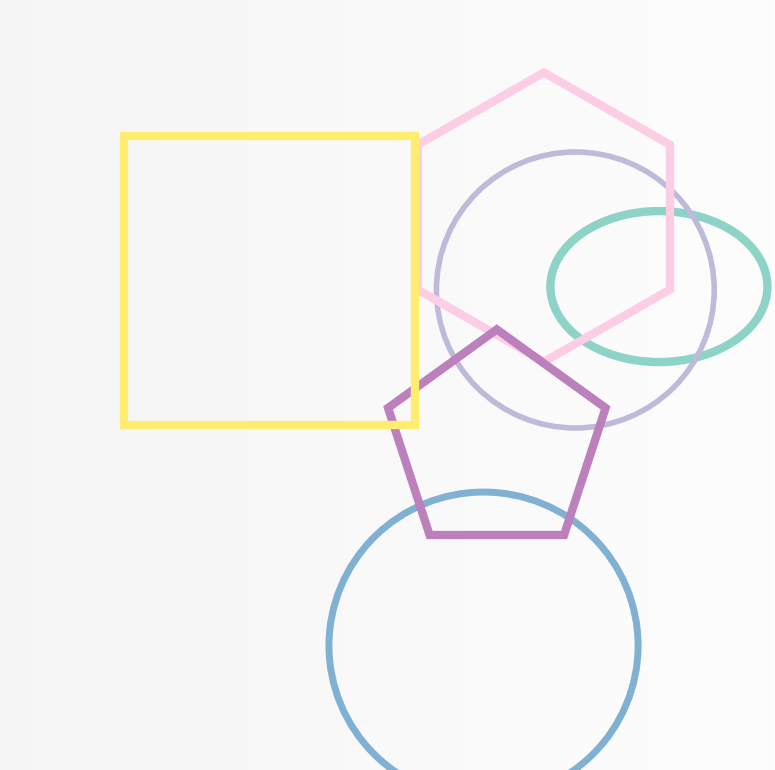[{"shape": "oval", "thickness": 3, "radius": 0.7, "center": [0.85, 0.628]}, {"shape": "circle", "thickness": 2, "radius": 0.9, "center": [0.742, 0.623]}, {"shape": "circle", "thickness": 2.5, "radius": 1.0, "center": [0.624, 0.162]}, {"shape": "hexagon", "thickness": 3, "radius": 0.94, "center": [0.702, 0.718]}, {"shape": "pentagon", "thickness": 3, "radius": 0.74, "center": [0.641, 0.425]}, {"shape": "square", "thickness": 3, "radius": 0.94, "center": [0.348, 0.636]}]